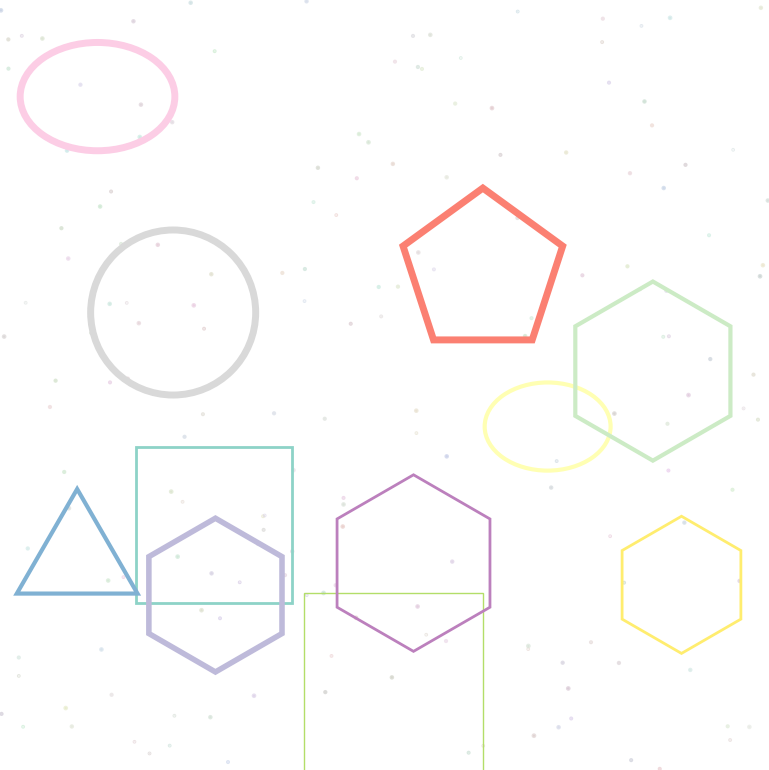[{"shape": "square", "thickness": 1, "radius": 0.51, "center": [0.278, 0.318]}, {"shape": "oval", "thickness": 1.5, "radius": 0.41, "center": [0.711, 0.446]}, {"shape": "hexagon", "thickness": 2, "radius": 0.5, "center": [0.28, 0.227]}, {"shape": "pentagon", "thickness": 2.5, "radius": 0.54, "center": [0.627, 0.647]}, {"shape": "triangle", "thickness": 1.5, "radius": 0.45, "center": [0.1, 0.274]}, {"shape": "square", "thickness": 0.5, "radius": 0.58, "center": [0.511, 0.113]}, {"shape": "oval", "thickness": 2.5, "radius": 0.5, "center": [0.127, 0.875]}, {"shape": "circle", "thickness": 2.5, "radius": 0.54, "center": [0.225, 0.594]}, {"shape": "hexagon", "thickness": 1, "radius": 0.57, "center": [0.537, 0.269]}, {"shape": "hexagon", "thickness": 1.5, "radius": 0.58, "center": [0.848, 0.518]}, {"shape": "hexagon", "thickness": 1, "radius": 0.45, "center": [0.885, 0.24]}]